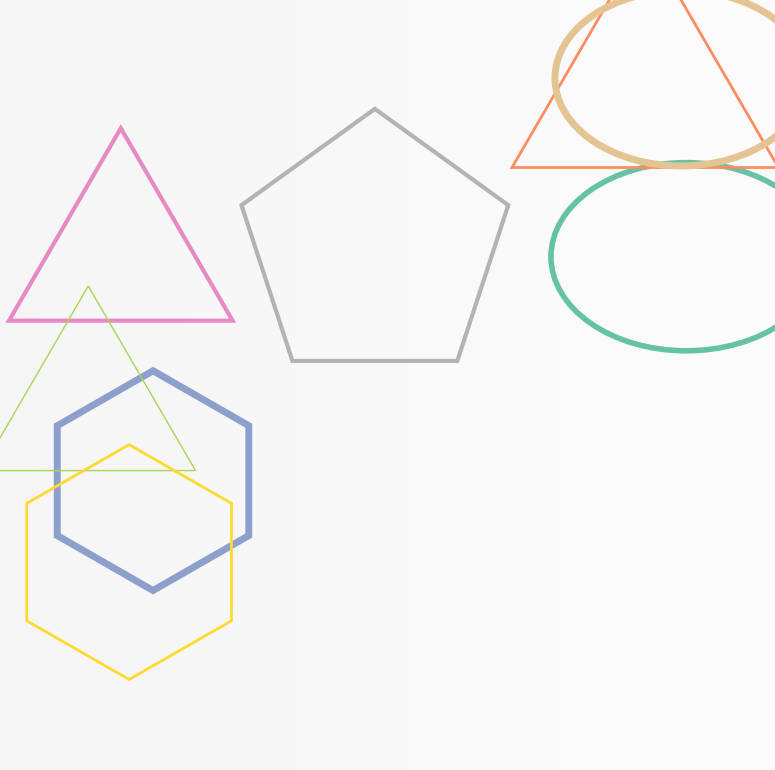[{"shape": "oval", "thickness": 2, "radius": 0.87, "center": [0.885, 0.667]}, {"shape": "triangle", "thickness": 1, "radius": 0.99, "center": [0.833, 0.882]}, {"shape": "hexagon", "thickness": 2.5, "radius": 0.71, "center": [0.197, 0.376]}, {"shape": "triangle", "thickness": 1.5, "radius": 0.83, "center": [0.156, 0.667]}, {"shape": "triangle", "thickness": 0.5, "radius": 0.8, "center": [0.114, 0.469]}, {"shape": "hexagon", "thickness": 1, "radius": 0.76, "center": [0.167, 0.27]}, {"shape": "oval", "thickness": 2.5, "radius": 0.81, "center": [0.879, 0.898]}, {"shape": "pentagon", "thickness": 1.5, "radius": 0.9, "center": [0.484, 0.678]}]